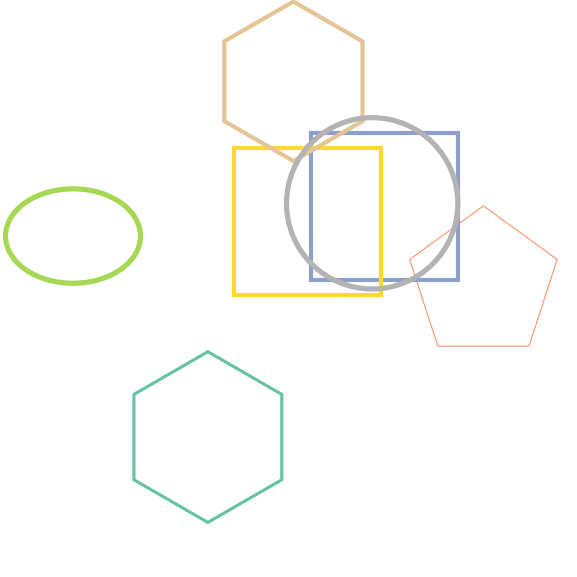[{"shape": "hexagon", "thickness": 1.5, "radius": 0.74, "center": [0.36, 0.242]}, {"shape": "pentagon", "thickness": 0.5, "radius": 0.67, "center": [0.837, 0.508]}, {"shape": "square", "thickness": 2, "radius": 0.63, "center": [0.665, 0.642]}, {"shape": "oval", "thickness": 2.5, "radius": 0.58, "center": [0.126, 0.59]}, {"shape": "square", "thickness": 2, "radius": 0.64, "center": [0.532, 0.616]}, {"shape": "hexagon", "thickness": 2, "radius": 0.69, "center": [0.508, 0.858]}, {"shape": "circle", "thickness": 2.5, "radius": 0.74, "center": [0.644, 0.647]}]